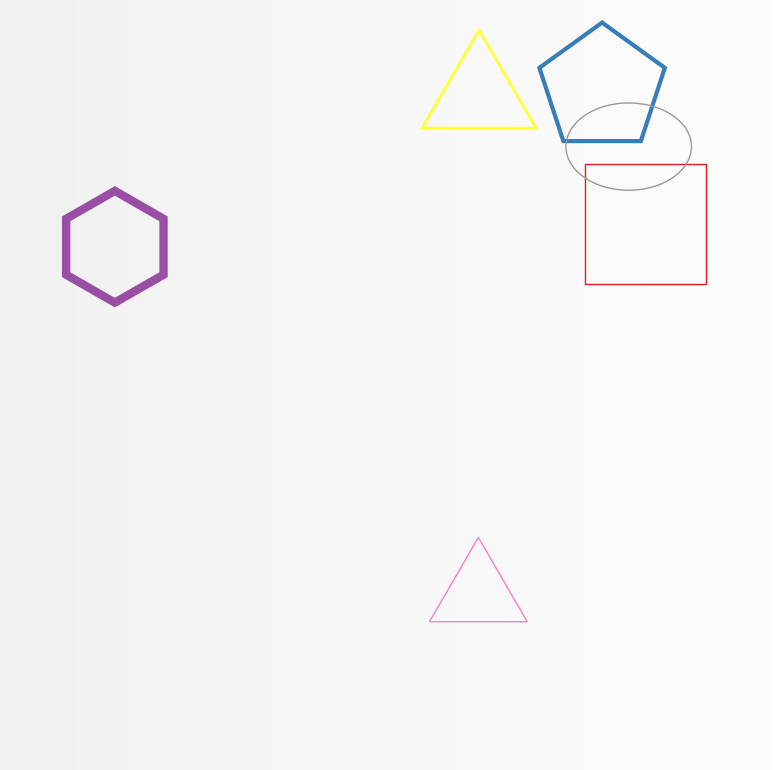[{"shape": "square", "thickness": 0.5, "radius": 0.39, "center": [0.833, 0.709]}, {"shape": "pentagon", "thickness": 1.5, "radius": 0.43, "center": [0.777, 0.886]}, {"shape": "hexagon", "thickness": 3, "radius": 0.36, "center": [0.148, 0.68]}, {"shape": "triangle", "thickness": 1, "radius": 0.42, "center": [0.618, 0.876]}, {"shape": "triangle", "thickness": 0.5, "radius": 0.36, "center": [0.617, 0.229]}, {"shape": "oval", "thickness": 0.5, "radius": 0.4, "center": [0.811, 0.81]}]